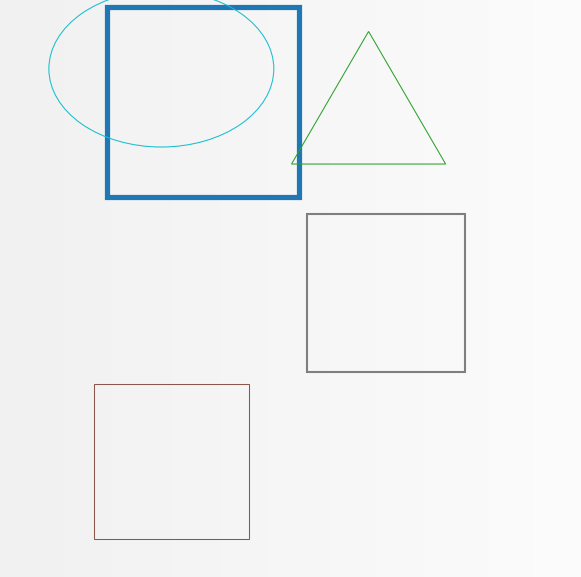[{"shape": "square", "thickness": 2.5, "radius": 0.82, "center": [0.349, 0.823]}, {"shape": "triangle", "thickness": 0.5, "radius": 0.77, "center": [0.634, 0.792]}, {"shape": "square", "thickness": 0.5, "radius": 0.67, "center": [0.295, 0.2]}, {"shape": "square", "thickness": 1, "radius": 0.68, "center": [0.665, 0.492]}, {"shape": "oval", "thickness": 0.5, "radius": 0.97, "center": [0.278, 0.88]}]